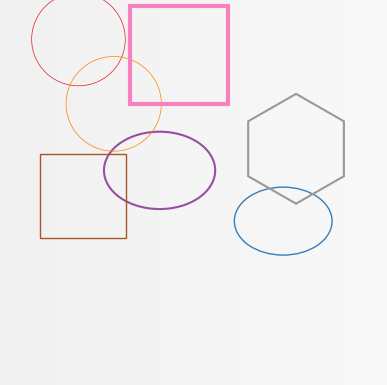[{"shape": "circle", "thickness": 0.5, "radius": 0.6, "center": [0.202, 0.898]}, {"shape": "oval", "thickness": 1, "radius": 0.63, "center": [0.731, 0.426]}, {"shape": "oval", "thickness": 1.5, "radius": 0.72, "center": [0.412, 0.557]}, {"shape": "circle", "thickness": 0.5, "radius": 0.61, "center": [0.293, 0.73]}, {"shape": "square", "thickness": 1, "radius": 0.55, "center": [0.214, 0.491]}, {"shape": "square", "thickness": 3, "radius": 0.63, "center": [0.461, 0.857]}, {"shape": "hexagon", "thickness": 1.5, "radius": 0.71, "center": [0.764, 0.614]}]